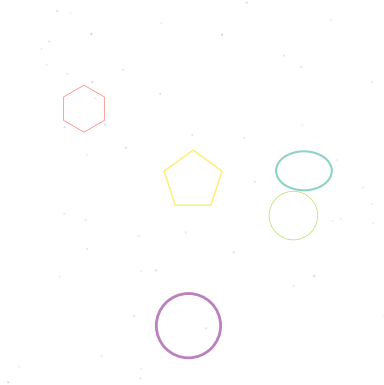[{"shape": "oval", "thickness": 1.5, "radius": 0.36, "center": [0.789, 0.556]}, {"shape": "hexagon", "thickness": 0.5, "radius": 0.31, "center": [0.218, 0.718]}, {"shape": "circle", "thickness": 0.5, "radius": 0.32, "center": [0.762, 0.44]}, {"shape": "circle", "thickness": 2, "radius": 0.42, "center": [0.49, 0.154]}, {"shape": "pentagon", "thickness": 1, "radius": 0.4, "center": [0.501, 0.531]}]